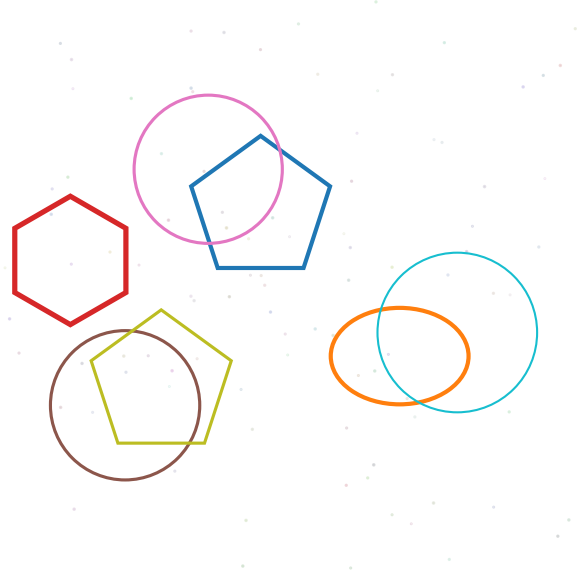[{"shape": "pentagon", "thickness": 2, "radius": 0.63, "center": [0.451, 0.637]}, {"shape": "oval", "thickness": 2, "radius": 0.6, "center": [0.692, 0.383]}, {"shape": "hexagon", "thickness": 2.5, "radius": 0.56, "center": [0.122, 0.548]}, {"shape": "circle", "thickness": 1.5, "radius": 0.65, "center": [0.217, 0.297]}, {"shape": "circle", "thickness": 1.5, "radius": 0.64, "center": [0.361, 0.706]}, {"shape": "pentagon", "thickness": 1.5, "radius": 0.64, "center": [0.279, 0.335]}, {"shape": "circle", "thickness": 1, "radius": 0.69, "center": [0.792, 0.423]}]